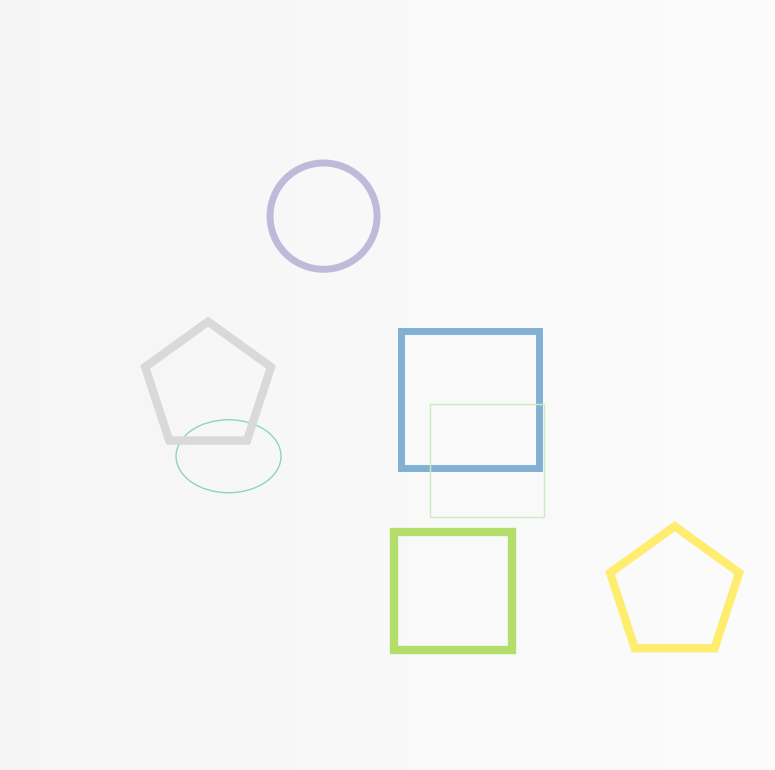[{"shape": "oval", "thickness": 0.5, "radius": 0.34, "center": [0.295, 0.407]}, {"shape": "circle", "thickness": 2.5, "radius": 0.35, "center": [0.417, 0.719]}, {"shape": "square", "thickness": 2.5, "radius": 0.45, "center": [0.606, 0.481]}, {"shape": "square", "thickness": 3, "radius": 0.38, "center": [0.585, 0.233]}, {"shape": "pentagon", "thickness": 3, "radius": 0.43, "center": [0.268, 0.497]}, {"shape": "square", "thickness": 0.5, "radius": 0.37, "center": [0.628, 0.402]}, {"shape": "pentagon", "thickness": 3, "radius": 0.44, "center": [0.871, 0.229]}]